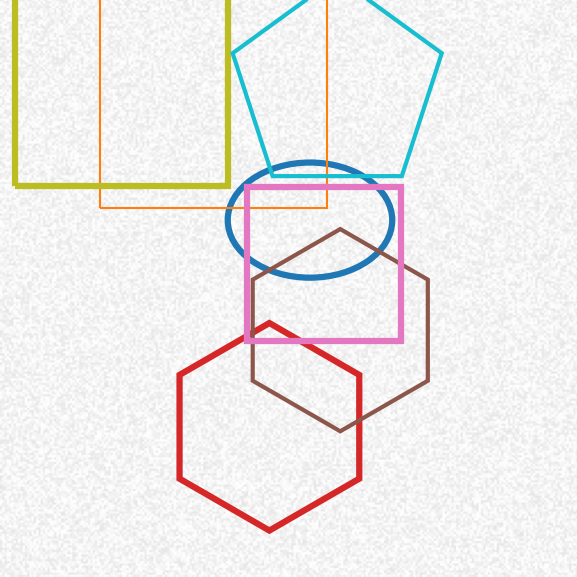[{"shape": "oval", "thickness": 3, "radius": 0.71, "center": [0.537, 0.618]}, {"shape": "square", "thickness": 1, "radius": 0.98, "center": [0.37, 0.836]}, {"shape": "hexagon", "thickness": 3, "radius": 0.9, "center": [0.467, 0.26]}, {"shape": "hexagon", "thickness": 2, "radius": 0.88, "center": [0.589, 0.427]}, {"shape": "square", "thickness": 3, "radius": 0.67, "center": [0.561, 0.542]}, {"shape": "square", "thickness": 3, "radius": 0.92, "center": [0.21, 0.862]}, {"shape": "pentagon", "thickness": 2, "radius": 0.95, "center": [0.584, 0.848]}]